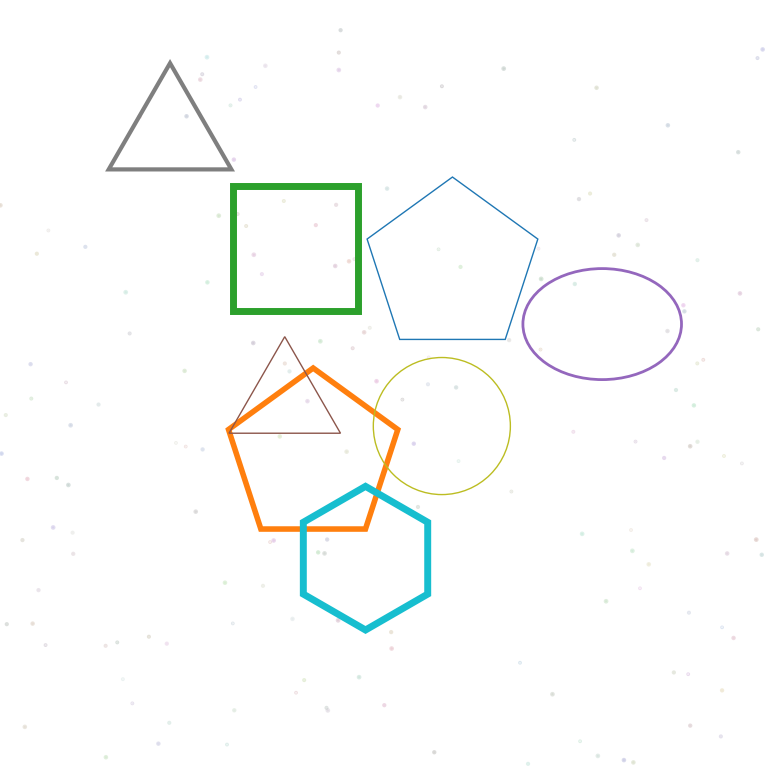[{"shape": "pentagon", "thickness": 0.5, "radius": 0.58, "center": [0.588, 0.654]}, {"shape": "pentagon", "thickness": 2, "radius": 0.58, "center": [0.407, 0.406]}, {"shape": "square", "thickness": 2.5, "radius": 0.41, "center": [0.384, 0.678]}, {"shape": "oval", "thickness": 1, "radius": 0.51, "center": [0.782, 0.579]}, {"shape": "triangle", "thickness": 0.5, "radius": 0.42, "center": [0.37, 0.479]}, {"shape": "triangle", "thickness": 1.5, "radius": 0.46, "center": [0.221, 0.826]}, {"shape": "circle", "thickness": 0.5, "radius": 0.44, "center": [0.574, 0.447]}, {"shape": "hexagon", "thickness": 2.5, "radius": 0.47, "center": [0.475, 0.275]}]